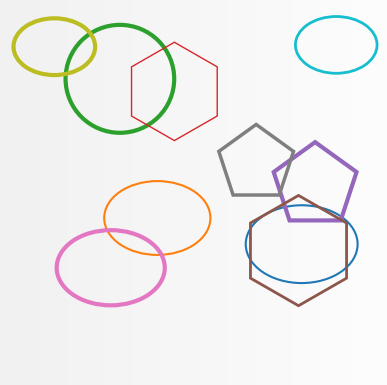[{"shape": "oval", "thickness": 1.5, "radius": 0.72, "center": [0.779, 0.366]}, {"shape": "oval", "thickness": 1.5, "radius": 0.69, "center": [0.406, 0.434]}, {"shape": "circle", "thickness": 3, "radius": 0.7, "center": [0.309, 0.795]}, {"shape": "hexagon", "thickness": 1, "radius": 0.64, "center": [0.45, 0.763]}, {"shape": "pentagon", "thickness": 3, "radius": 0.56, "center": [0.813, 0.518]}, {"shape": "hexagon", "thickness": 2, "radius": 0.72, "center": [0.77, 0.349]}, {"shape": "oval", "thickness": 3, "radius": 0.7, "center": [0.286, 0.305]}, {"shape": "pentagon", "thickness": 2.5, "radius": 0.51, "center": [0.661, 0.575]}, {"shape": "oval", "thickness": 3, "radius": 0.53, "center": [0.14, 0.879]}, {"shape": "oval", "thickness": 2, "radius": 0.53, "center": [0.868, 0.883]}]